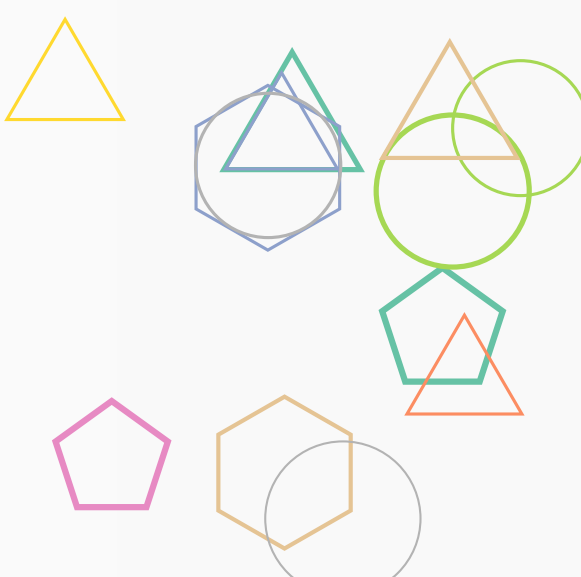[{"shape": "triangle", "thickness": 2.5, "radius": 0.68, "center": [0.503, 0.773]}, {"shape": "pentagon", "thickness": 3, "radius": 0.54, "center": [0.761, 0.426]}, {"shape": "triangle", "thickness": 1.5, "radius": 0.57, "center": [0.799, 0.339]}, {"shape": "hexagon", "thickness": 1.5, "radius": 0.71, "center": [0.461, 0.709]}, {"shape": "triangle", "thickness": 1.5, "radius": 0.56, "center": [0.484, 0.762]}, {"shape": "pentagon", "thickness": 3, "radius": 0.51, "center": [0.192, 0.203]}, {"shape": "circle", "thickness": 1.5, "radius": 0.58, "center": [0.896, 0.777]}, {"shape": "circle", "thickness": 2.5, "radius": 0.66, "center": [0.779, 0.668]}, {"shape": "triangle", "thickness": 1.5, "radius": 0.58, "center": [0.112, 0.85]}, {"shape": "hexagon", "thickness": 2, "radius": 0.66, "center": [0.49, 0.181]}, {"shape": "triangle", "thickness": 2, "radius": 0.67, "center": [0.774, 0.793]}, {"shape": "circle", "thickness": 1, "radius": 0.67, "center": [0.59, 0.101]}, {"shape": "circle", "thickness": 1.5, "radius": 0.62, "center": [0.461, 0.713]}]